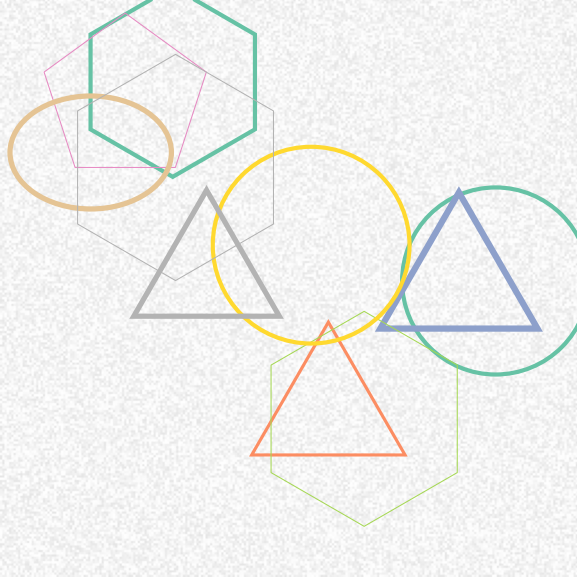[{"shape": "hexagon", "thickness": 2, "radius": 0.82, "center": [0.299, 0.857]}, {"shape": "circle", "thickness": 2, "radius": 0.81, "center": [0.858, 0.513]}, {"shape": "triangle", "thickness": 1.5, "radius": 0.77, "center": [0.569, 0.288]}, {"shape": "triangle", "thickness": 3, "radius": 0.79, "center": [0.795, 0.509]}, {"shape": "pentagon", "thickness": 0.5, "radius": 0.74, "center": [0.217, 0.829]}, {"shape": "hexagon", "thickness": 0.5, "radius": 0.93, "center": [0.631, 0.274]}, {"shape": "circle", "thickness": 2, "radius": 0.85, "center": [0.539, 0.575]}, {"shape": "oval", "thickness": 2.5, "radius": 0.7, "center": [0.157, 0.735]}, {"shape": "triangle", "thickness": 2.5, "radius": 0.73, "center": [0.358, 0.524]}, {"shape": "hexagon", "thickness": 0.5, "radius": 0.98, "center": [0.304, 0.709]}]